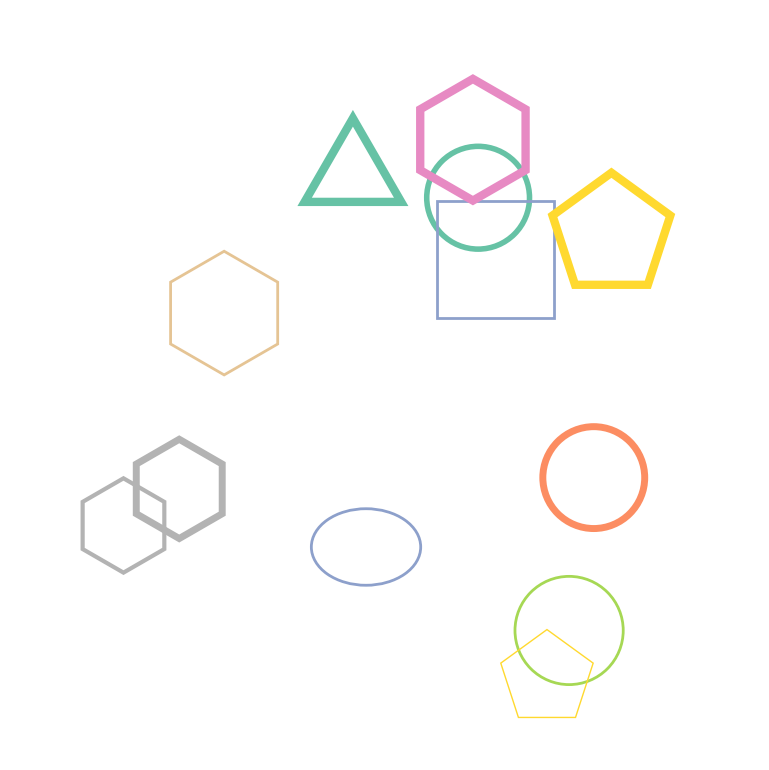[{"shape": "triangle", "thickness": 3, "radius": 0.36, "center": [0.458, 0.774]}, {"shape": "circle", "thickness": 2, "radius": 0.33, "center": [0.621, 0.743]}, {"shape": "circle", "thickness": 2.5, "radius": 0.33, "center": [0.771, 0.38]}, {"shape": "square", "thickness": 1, "radius": 0.38, "center": [0.643, 0.663]}, {"shape": "oval", "thickness": 1, "radius": 0.36, "center": [0.475, 0.29]}, {"shape": "hexagon", "thickness": 3, "radius": 0.39, "center": [0.614, 0.819]}, {"shape": "circle", "thickness": 1, "radius": 0.35, "center": [0.739, 0.181]}, {"shape": "pentagon", "thickness": 3, "radius": 0.4, "center": [0.794, 0.695]}, {"shape": "pentagon", "thickness": 0.5, "radius": 0.32, "center": [0.71, 0.119]}, {"shape": "hexagon", "thickness": 1, "radius": 0.4, "center": [0.291, 0.593]}, {"shape": "hexagon", "thickness": 2.5, "radius": 0.32, "center": [0.233, 0.365]}, {"shape": "hexagon", "thickness": 1.5, "radius": 0.31, "center": [0.16, 0.318]}]